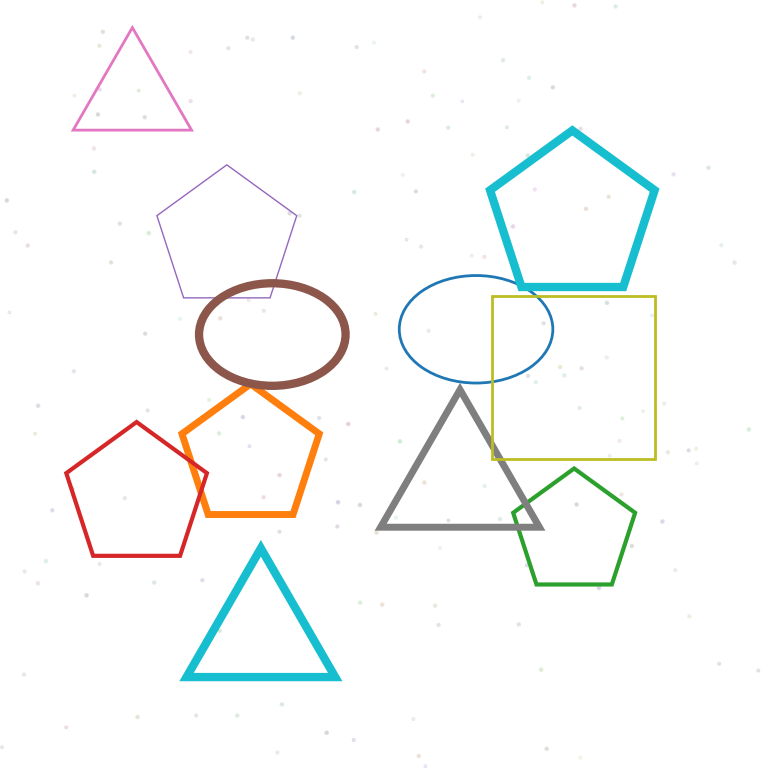[{"shape": "oval", "thickness": 1, "radius": 0.5, "center": [0.618, 0.572]}, {"shape": "pentagon", "thickness": 2.5, "radius": 0.47, "center": [0.325, 0.408]}, {"shape": "pentagon", "thickness": 1.5, "radius": 0.42, "center": [0.746, 0.308]}, {"shape": "pentagon", "thickness": 1.5, "radius": 0.48, "center": [0.177, 0.356]}, {"shape": "pentagon", "thickness": 0.5, "radius": 0.48, "center": [0.295, 0.69]}, {"shape": "oval", "thickness": 3, "radius": 0.48, "center": [0.354, 0.566]}, {"shape": "triangle", "thickness": 1, "radius": 0.44, "center": [0.172, 0.875]}, {"shape": "triangle", "thickness": 2.5, "radius": 0.6, "center": [0.597, 0.375]}, {"shape": "square", "thickness": 1, "radius": 0.53, "center": [0.745, 0.51]}, {"shape": "pentagon", "thickness": 3, "radius": 0.56, "center": [0.743, 0.718]}, {"shape": "triangle", "thickness": 3, "radius": 0.56, "center": [0.339, 0.176]}]